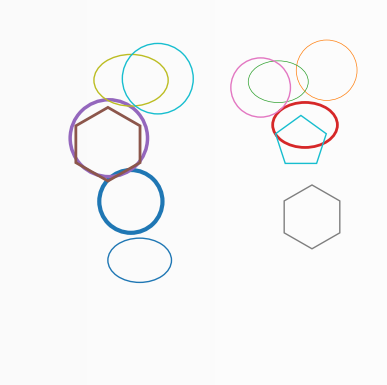[{"shape": "oval", "thickness": 1, "radius": 0.41, "center": [0.36, 0.324]}, {"shape": "circle", "thickness": 3, "radius": 0.41, "center": [0.338, 0.477]}, {"shape": "circle", "thickness": 0.5, "radius": 0.39, "center": [0.843, 0.818]}, {"shape": "oval", "thickness": 0.5, "radius": 0.39, "center": [0.718, 0.788]}, {"shape": "oval", "thickness": 2, "radius": 0.42, "center": [0.787, 0.675]}, {"shape": "circle", "thickness": 2.5, "radius": 0.5, "center": [0.281, 0.641]}, {"shape": "hexagon", "thickness": 2, "radius": 0.48, "center": [0.279, 0.625]}, {"shape": "circle", "thickness": 1, "radius": 0.38, "center": [0.673, 0.773]}, {"shape": "hexagon", "thickness": 1, "radius": 0.41, "center": [0.805, 0.437]}, {"shape": "oval", "thickness": 1, "radius": 0.48, "center": [0.338, 0.792]}, {"shape": "circle", "thickness": 1, "radius": 0.46, "center": [0.407, 0.796]}, {"shape": "pentagon", "thickness": 1, "radius": 0.34, "center": [0.777, 0.631]}]